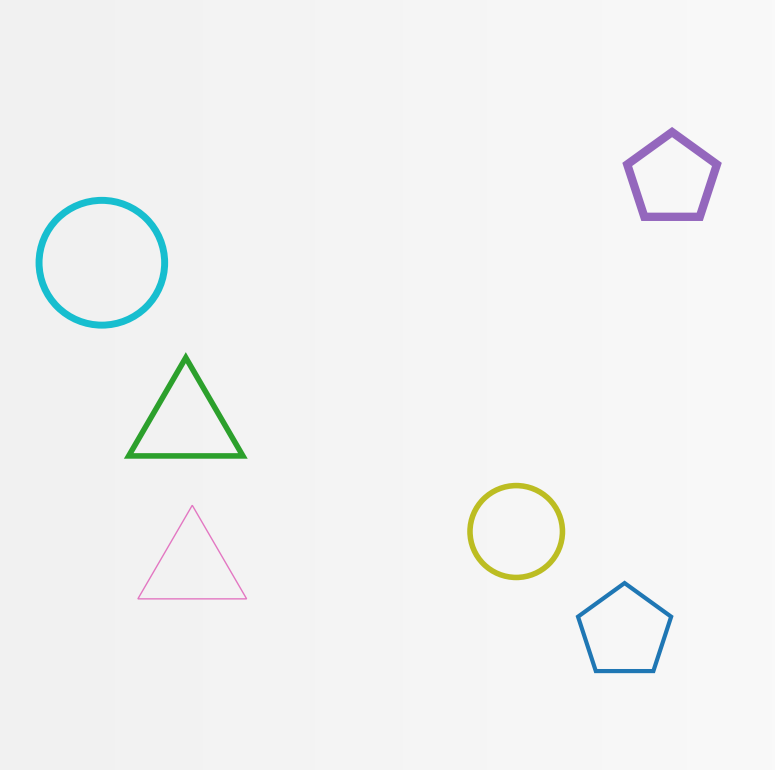[{"shape": "pentagon", "thickness": 1.5, "radius": 0.32, "center": [0.806, 0.18]}, {"shape": "triangle", "thickness": 2, "radius": 0.43, "center": [0.24, 0.45]}, {"shape": "pentagon", "thickness": 3, "radius": 0.3, "center": [0.867, 0.768]}, {"shape": "triangle", "thickness": 0.5, "radius": 0.41, "center": [0.248, 0.263]}, {"shape": "circle", "thickness": 2, "radius": 0.3, "center": [0.666, 0.31]}, {"shape": "circle", "thickness": 2.5, "radius": 0.41, "center": [0.131, 0.659]}]